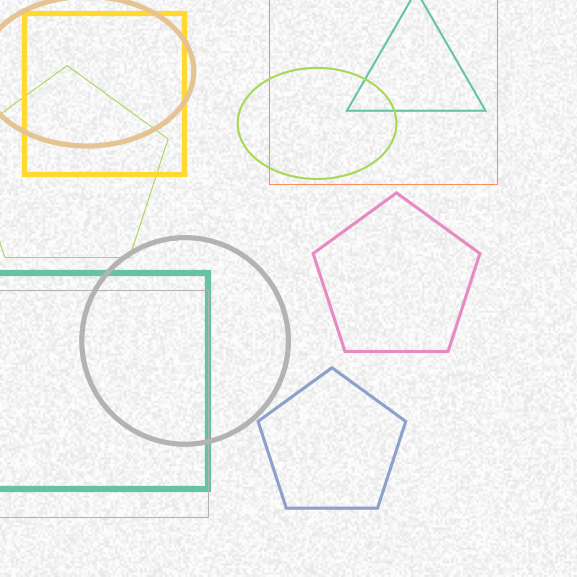[{"shape": "triangle", "thickness": 1, "radius": 0.69, "center": [0.721, 0.877]}, {"shape": "square", "thickness": 3, "radius": 0.93, "center": [0.173, 0.339]}, {"shape": "square", "thickness": 0.5, "radius": 0.99, "center": [0.663, 0.878]}, {"shape": "pentagon", "thickness": 1.5, "radius": 0.67, "center": [0.575, 0.228]}, {"shape": "pentagon", "thickness": 1.5, "radius": 0.76, "center": [0.687, 0.513]}, {"shape": "oval", "thickness": 1, "radius": 0.69, "center": [0.549, 0.785]}, {"shape": "pentagon", "thickness": 0.5, "radius": 0.92, "center": [0.116, 0.702]}, {"shape": "square", "thickness": 2.5, "radius": 0.69, "center": [0.18, 0.837]}, {"shape": "oval", "thickness": 2.5, "radius": 0.92, "center": [0.151, 0.876]}, {"shape": "square", "thickness": 0.5, "radius": 0.98, "center": [0.163, 0.3]}, {"shape": "circle", "thickness": 2.5, "radius": 0.89, "center": [0.321, 0.409]}]